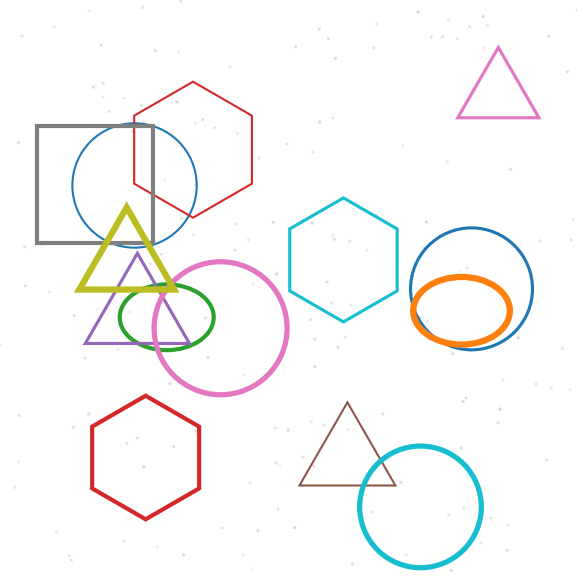[{"shape": "circle", "thickness": 1, "radius": 0.54, "center": [0.233, 0.678]}, {"shape": "circle", "thickness": 1.5, "radius": 0.53, "center": [0.816, 0.499]}, {"shape": "oval", "thickness": 3, "radius": 0.42, "center": [0.799, 0.461]}, {"shape": "oval", "thickness": 2, "radius": 0.41, "center": [0.289, 0.45]}, {"shape": "hexagon", "thickness": 1, "radius": 0.59, "center": [0.334, 0.74]}, {"shape": "hexagon", "thickness": 2, "radius": 0.53, "center": [0.252, 0.207]}, {"shape": "triangle", "thickness": 1.5, "radius": 0.52, "center": [0.238, 0.456]}, {"shape": "triangle", "thickness": 1, "radius": 0.48, "center": [0.602, 0.206]}, {"shape": "triangle", "thickness": 1.5, "radius": 0.41, "center": [0.863, 0.836]}, {"shape": "circle", "thickness": 2.5, "radius": 0.58, "center": [0.382, 0.431]}, {"shape": "square", "thickness": 2, "radius": 0.51, "center": [0.165, 0.68]}, {"shape": "triangle", "thickness": 3, "radius": 0.47, "center": [0.219, 0.545]}, {"shape": "hexagon", "thickness": 1.5, "radius": 0.54, "center": [0.595, 0.549]}, {"shape": "circle", "thickness": 2.5, "radius": 0.53, "center": [0.728, 0.121]}]